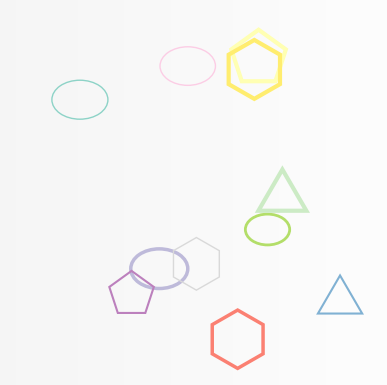[{"shape": "oval", "thickness": 1, "radius": 0.36, "center": [0.206, 0.741]}, {"shape": "pentagon", "thickness": 3, "radius": 0.37, "center": [0.667, 0.849]}, {"shape": "oval", "thickness": 2.5, "radius": 0.37, "center": [0.411, 0.302]}, {"shape": "hexagon", "thickness": 2.5, "radius": 0.38, "center": [0.613, 0.119]}, {"shape": "triangle", "thickness": 1.5, "radius": 0.33, "center": [0.878, 0.219]}, {"shape": "oval", "thickness": 2, "radius": 0.29, "center": [0.69, 0.404]}, {"shape": "oval", "thickness": 1, "radius": 0.36, "center": [0.484, 0.828]}, {"shape": "hexagon", "thickness": 1, "radius": 0.34, "center": [0.507, 0.315]}, {"shape": "pentagon", "thickness": 1.5, "radius": 0.3, "center": [0.34, 0.236]}, {"shape": "triangle", "thickness": 3, "radius": 0.36, "center": [0.729, 0.488]}, {"shape": "hexagon", "thickness": 3, "radius": 0.38, "center": [0.656, 0.82]}]